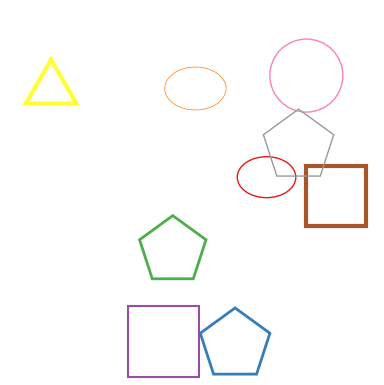[{"shape": "oval", "thickness": 1, "radius": 0.38, "center": [0.692, 0.54]}, {"shape": "pentagon", "thickness": 2, "radius": 0.48, "center": [0.611, 0.105]}, {"shape": "pentagon", "thickness": 2, "radius": 0.45, "center": [0.449, 0.349]}, {"shape": "square", "thickness": 1.5, "radius": 0.46, "center": [0.425, 0.114]}, {"shape": "oval", "thickness": 0.5, "radius": 0.4, "center": [0.508, 0.77]}, {"shape": "triangle", "thickness": 3, "radius": 0.38, "center": [0.133, 0.769]}, {"shape": "square", "thickness": 3, "radius": 0.39, "center": [0.873, 0.491]}, {"shape": "circle", "thickness": 1, "radius": 0.47, "center": [0.796, 0.804]}, {"shape": "pentagon", "thickness": 1, "radius": 0.48, "center": [0.775, 0.62]}]